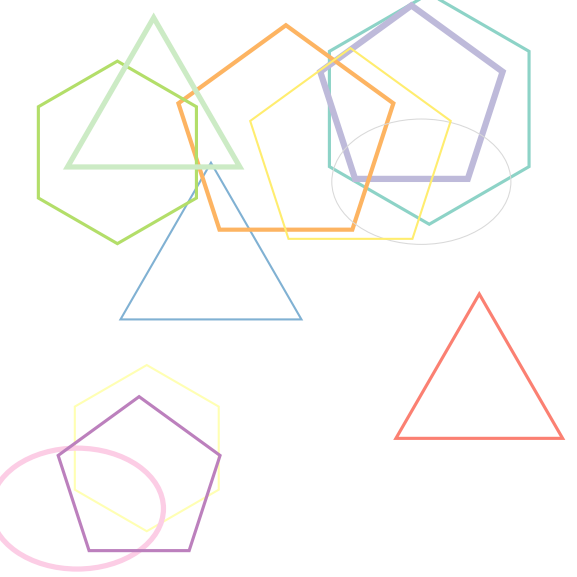[{"shape": "hexagon", "thickness": 1.5, "radius": 1.0, "center": [0.743, 0.81]}, {"shape": "hexagon", "thickness": 1, "radius": 0.72, "center": [0.254, 0.223]}, {"shape": "pentagon", "thickness": 3, "radius": 0.83, "center": [0.712, 0.824]}, {"shape": "triangle", "thickness": 1.5, "radius": 0.83, "center": [0.83, 0.323]}, {"shape": "triangle", "thickness": 1, "radius": 0.9, "center": [0.365, 0.536]}, {"shape": "pentagon", "thickness": 2, "radius": 0.98, "center": [0.495, 0.76]}, {"shape": "hexagon", "thickness": 1.5, "radius": 0.79, "center": [0.203, 0.735]}, {"shape": "oval", "thickness": 2.5, "radius": 0.75, "center": [0.134, 0.118]}, {"shape": "oval", "thickness": 0.5, "radius": 0.78, "center": [0.73, 0.684]}, {"shape": "pentagon", "thickness": 1.5, "radius": 0.74, "center": [0.241, 0.165]}, {"shape": "triangle", "thickness": 2.5, "radius": 0.86, "center": [0.266, 0.796]}, {"shape": "pentagon", "thickness": 1, "radius": 0.91, "center": [0.607, 0.733]}]